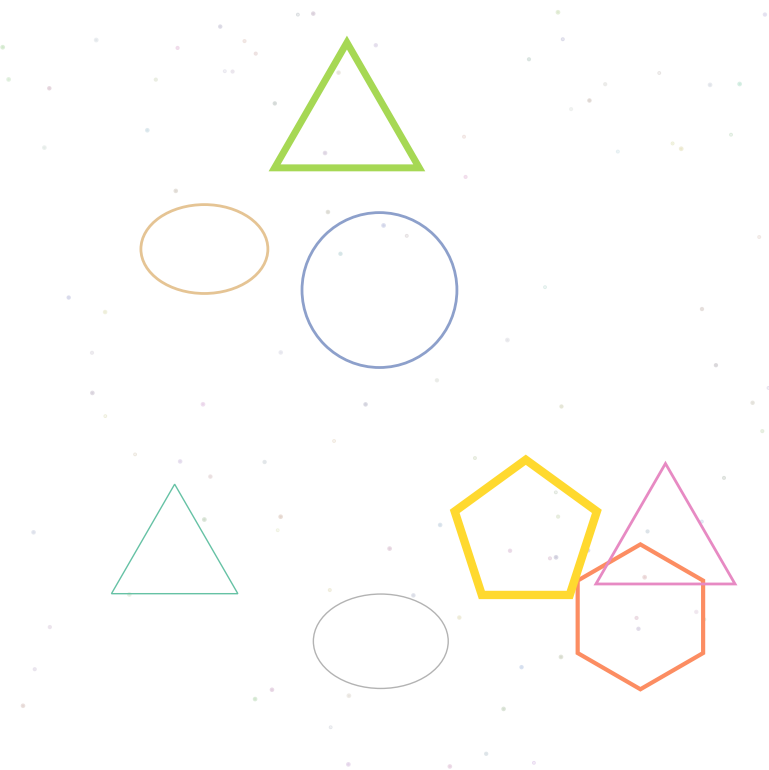[{"shape": "triangle", "thickness": 0.5, "radius": 0.47, "center": [0.227, 0.276]}, {"shape": "hexagon", "thickness": 1.5, "radius": 0.47, "center": [0.832, 0.199]}, {"shape": "circle", "thickness": 1, "radius": 0.5, "center": [0.493, 0.623]}, {"shape": "triangle", "thickness": 1, "radius": 0.52, "center": [0.864, 0.294]}, {"shape": "triangle", "thickness": 2.5, "radius": 0.54, "center": [0.451, 0.836]}, {"shape": "pentagon", "thickness": 3, "radius": 0.49, "center": [0.683, 0.306]}, {"shape": "oval", "thickness": 1, "radius": 0.41, "center": [0.265, 0.677]}, {"shape": "oval", "thickness": 0.5, "radius": 0.44, "center": [0.495, 0.167]}]